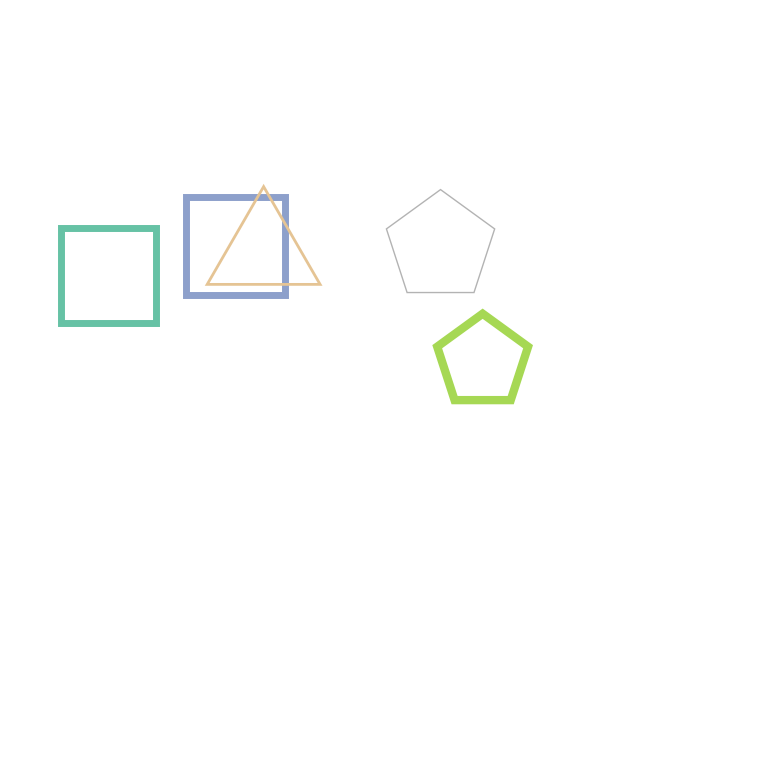[{"shape": "square", "thickness": 2.5, "radius": 0.31, "center": [0.141, 0.642]}, {"shape": "square", "thickness": 2.5, "radius": 0.32, "center": [0.306, 0.681]}, {"shape": "pentagon", "thickness": 3, "radius": 0.31, "center": [0.627, 0.531]}, {"shape": "triangle", "thickness": 1, "radius": 0.42, "center": [0.342, 0.673]}, {"shape": "pentagon", "thickness": 0.5, "radius": 0.37, "center": [0.572, 0.68]}]